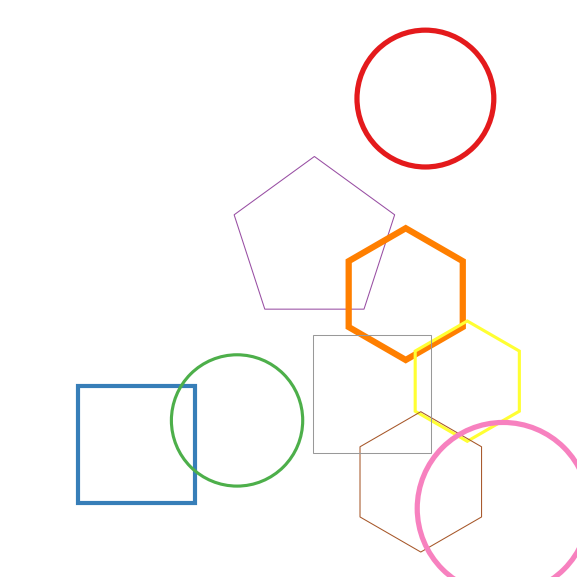[{"shape": "circle", "thickness": 2.5, "radius": 0.59, "center": [0.737, 0.828]}, {"shape": "square", "thickness": 2, "radius": 0.51, "center": [0.236, 0.23]}, {"shape": "circle", "thickness": 1.5, "radius": 0.57, "center": [0.41, 0.271]}, {"shape": "pentagon", "thickness": 0.5, "radius": 0.73, "center": [0.544, 0.582]}, {"shape": "hexagon", "thickness": 3, "radius": 0.57, "center": [0.703, 0.49]}, {"shape": "hexagon", "thickness": 1.5, "radius": 0.52, "center": [0.809, 0.339]}, {"shape": "hexagon", "thickness": 0.5, "radius": 0.61, "center": [0.729, 0.165]}, {"shape": "circle", "thickness": 2.5, "radius": 0.74, "center": [0.871, 0.119]}, {"shape": "square", "thickness": 0.5, "radius": 0.51, "center": [0.644, 0.317]}]